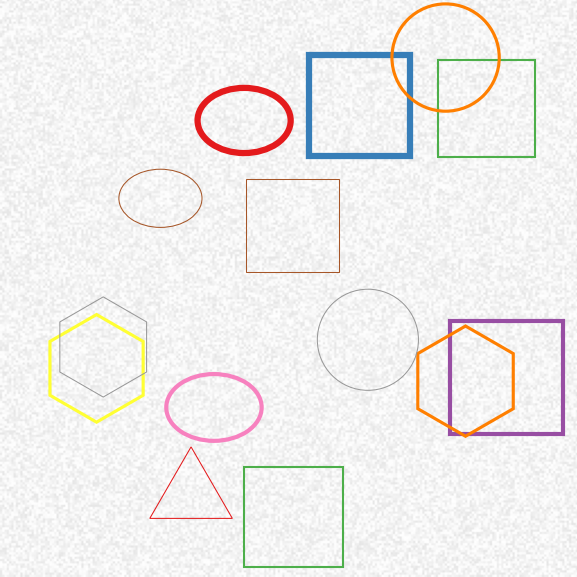[{"shape": "triangle", "thickness": 0.5, "radius": 0.41, "center": [0.331, 0.143]}, {"shape": "oval", "thickness": 3, "radius": 0.4, "center": [0.423, 0.791]}, {"shape": "square", "thickness": 3, "radius": 0.44, "center": [0.622, 0.817]}, {"shape": "square", "thickness": 1, "radius": 0.42, "center": [0.843, 0.812]}, {"shape": "square", "thickness": 1, "radius": 0.43, "center": [0.508, 0.104]}, {"shape": "square", "thickness": 2, "radius": 0.49, "center": [0.877, 0.345]}, {"shape": "hexagon", "thickness": 1.5, "radius": 0.48, "center": [0.806, 0.339]}, {"shape": "circle", "thickness": 1.5, "radius": 0.46, "center": [0.772, 0.899]}, {"shape": "hexagon", "thickness": 1.5, "radius": 0.47, "center": [0.167, 0.361]}, {"shape": "square", "thickness": 0.5, "radius": 0.4, "center": [0.506, 0.609]}, {"shape": "oval", "thickness": 0.5, "radius": 0.36, "center": [0.278, 0.656]}, {"shape": "oval", "thickness": 2, "radius": 0.41, "center": [0.371, 0.294]}, {"shape": "circle", "thickness": 0.5, "radius": 0.44, "center": [0.637, 0.411]}, {"shape": "hexagon", "thickness": 0.5, "radius": 0.43, "center": [0.179, 0.398]}]